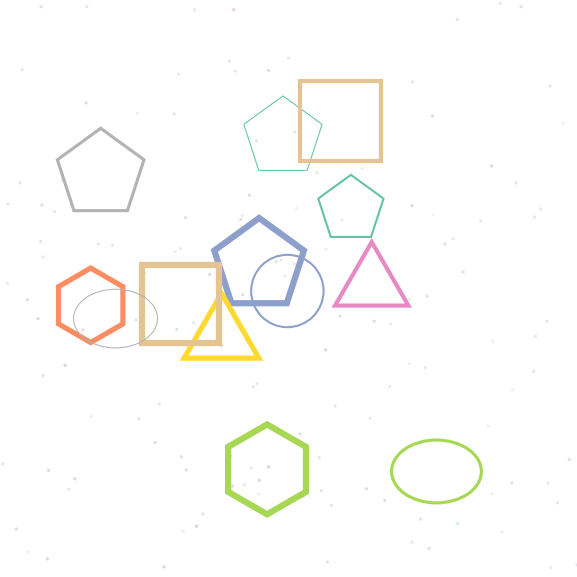[{"shape": "pentagon", "thickness": 1, "radius": 0.3, "center": [0.608, 0.637]}, {"shape": "pentagon", "thickness": 0.5, "radius": 0.36, "center": [0.49, 0.762]}, {"shape": "hexagon", "thickness": 2.5, "radius": 0.32, "center": [0.157, 0.471]}, {"shape": "pentagon", "thickness": 3, "radius": 0.41, "center": [0.449, 0.54]}, {"shape": "circle", "thickness": 1, "radius": 0.31, "center": [0.498, 0.495]}, {"shape": "triangle", "thickness": 2, "radius": 0.37, "center": [0.644, 0.507]}, {"shape": "oval", "thickness": 1.5, "radius": 0.39, "center": [0.756, 0.183]}, {"shape": "hexagon", "thickness": 3, "radius": 0.39, "center": [0.462, 0.186]}, {"shape": "triangle", "thickness": 2.5, "radius": 0.37, "center": [0.384, 0.416]}, {"shape": "square", "thickness": 2, "radius": 0.35, "center": [0.589, 0.789]}, {"shape": "square", "thickness": 3, "radius": 0.34, "center": [0.313, 0.473]}, {"shape": "pentagon", "thickness": 1.5, "radius": 0.39, "center": [0.174, 0.698]}, {"shape": "oval", "thickness": 0.5, "radius": 0.36, "center": [0.2, 0.448]}]